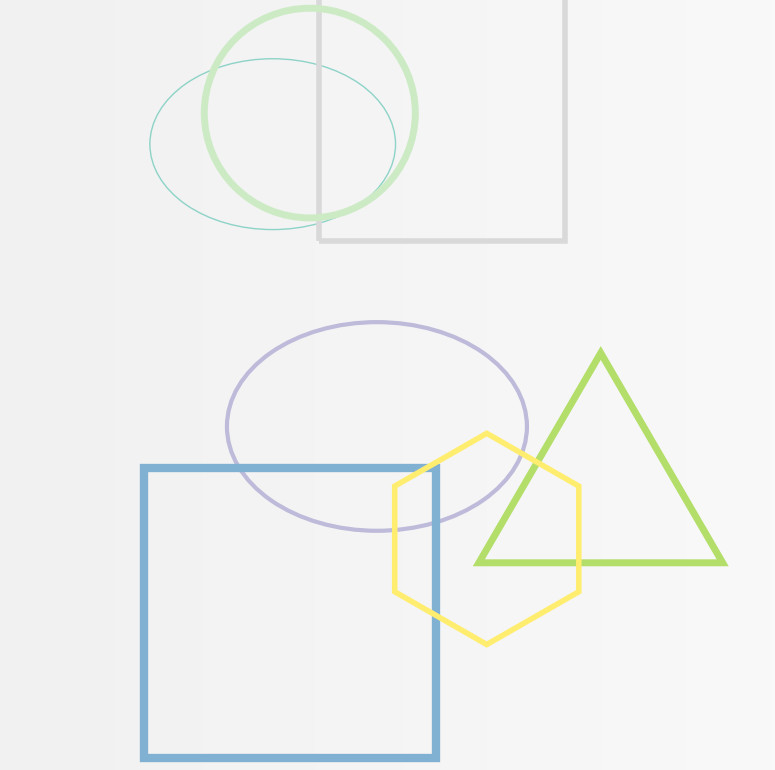[{"shape": "oval", "thickness": 0.5, "radius": 0.79, "center": [0.352, 0.813]}, {"shape": "oval", "thickness": 1.5, "radius": 0.97, "center": [0.486, 0.446]}, {"shape": "square", "thickness": 3, "radius": 0.94, "center": [0.375, 0.204]}, {"shape": "triangle", "thickness": 2.5, "radius": 0.91, "center": [0.775, 0.36]}, {"shape": "square", "thickness": 2, "radius": 0.79, "center": [0.57, 0.845]}, {"shape": "circle", "thickness": 2.5, "radius": 0.68, "center": [0.4, 0.853]}, {"shape": "hexagon", "thickness": 2, "radius": 0.69, "center": [0.628, 0.3]}]